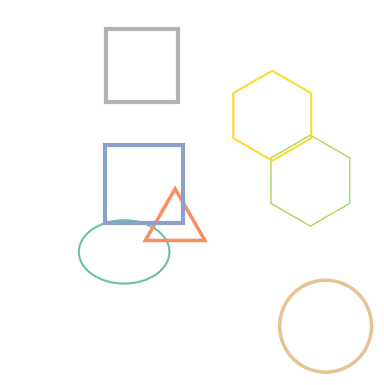[{"shape": "oval", "thickness": 1.5, "radius": 0.59, "center": [0.322, 0.346]}, {"shape": "triangle", "thickness": 2.5, "radius": 0.45, "center": [0.455, 0.42]}, {"shape": "square", "thickness": 3, "radius": 0.51, "center": [0.374, 0.522]}, {"shape": "hexagon", "thickness": 1, "radius": 0.59, "center": [0.806, 0.531]}, {"shape": "hexagon", "thickness": 1.5, "radius": 0.58, "center": [0.707, 0.699]}, {"shape": "circle", "thickness": 2.5, "radius": 0.6, "center": [0.846, 0.153]}, {"shape": "square", "thickness": 3, "radius": 0.47, "center": [0.369, 0.83]}]